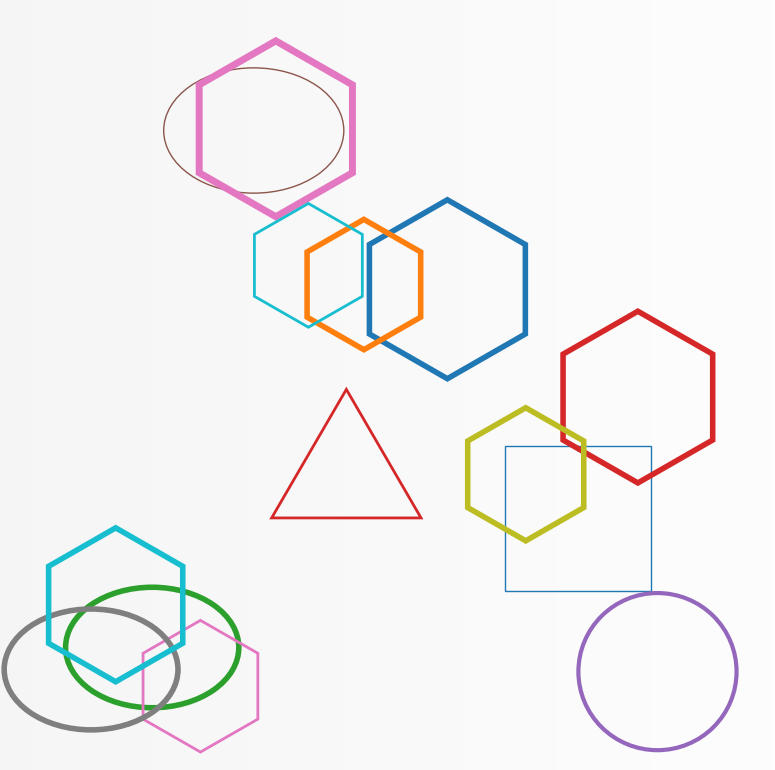[{"shape": "square", "thickness": 0.5, "radius": 0.47, "center": [0.746, 0.326]}, {"shape": "hexagon", "thickness": 2, "radius": 0.58, "center": [0.577, 0.624]}, {"shape": "hexagon", "thickness": 2, "radius": 0.42, "center": [0.47, 0.63]}, {"shape": "oval", "thickness": 2, "radius": 0.56, "center": [0.196, 0.159]}, {"shape": "hexagon", "thickness": 2, "radius": 0.56, "center": [0.823, 0.484]}, {"shape": "triangle", "thickness": 1, "radius": 0.56, "center": [0.447, 0.383]}, {"shape": "circle", "thickness": 1.5, "radius": 0.51, "center": [0.848, 0.128]}, {"shape": "oval", "thickness": 0.5, "radius": 0.58, "center": [0.327, 0.831]}, {"shape": "hexagon", "thickness": 2.5, "radius": 0.57, "center": [0.356, 0.833]}, {"shape": "hexagon", "thickness": 1, "radius": 0.43, "center": [0.259, 0.109]}, {"shape": "oval", "thickness": 2, "radius": 0.56, "center": [0.118, 0.131]}, {"shape": "hexagon", "thickness": 2, "radius": 0.43, "center": [0.678, 0.384]}, {"shape": "hexagon", "thickness": 1, "radius": 0.4, "center": [0.398, 0.655]}, {"shape": "hexagon", "thickness": 2, "radius": 0.5, "center": [0.149, 0.215]}]